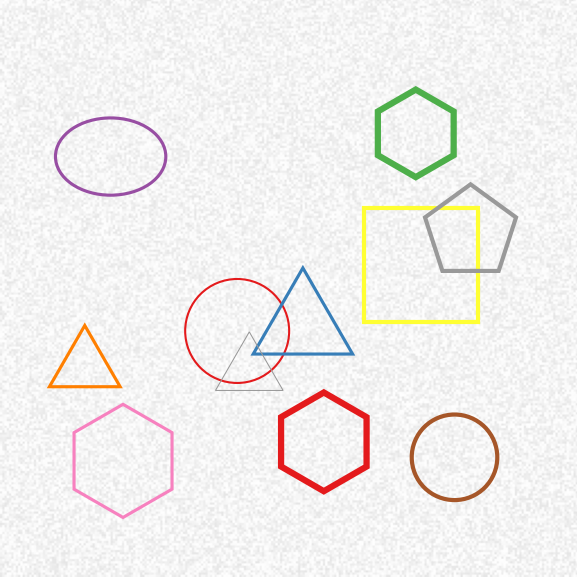[{"shape": "hexagon", "thickness": 3, "radius": 0.43, "center": [0.561, 0.234]}, {"shape": "circle", "thickness": 1, "radius": 0.45, "center": [0.411, 0.426]}, {"shape": "triangle", "thickness": 1.5, "radius": 0.5, "center": [0.524, 0.436]}, {"shape": "hexagon", "thickness": 3, "radius": 0.38, "center": [0.72, 0.768]}, {"shape": "oval", "thickness": 1.5, "radius": 0.48, "center": [0.192, 0.728]}, {"shape": "triangle", "thickness": 1.5, "radius": 0.35, "center": [0.147, 0.365]}, {"shape": "square", "thickness": 2, "radius": 0.49, "center": [0.729, 0.54]}, {"shape": "circle", "thickness": 2, "radius": 0.37, "center": [0.787, 0.207]}, {"shape": "hexagon", "thickness": 1.5, "radius": 0.49, "center": [0.213, 0.201]}, {"shape": "triangle", "thickness": 0.5, "radius": 0.34, "center": [0.432, 0.357]}, {"shape": "pentagon", "thickness": 2, "radius": 0.41, "center": [0.815, 0.597]}]